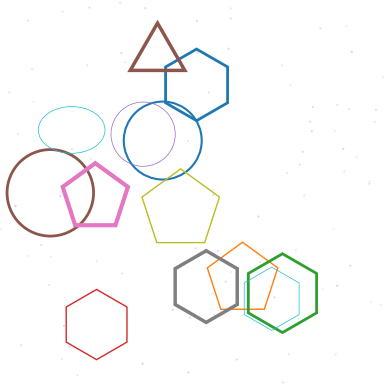[{"shape": "circle", "thickness": 1.5, "radius": 0.51, "center": [0.423, 0.635]}, {"shape": "hexagon", "thickness": 2, "radius": 0.46, "center": [0.511, 0.78]}, {"shape": "pentagon", "thickness": 1, "radius": 0.48, "center": [0.63, 0.275]}, {"shape": "hexagon", "thickness": 2, "radius": 0.51, "center": [0.734, 0.239]}, {"shape": "hexagon", "thickness": 1, "radius": 0.46, "center": [0.251, 0.157]}, {"shape": "circle", "thickness": 0.5, "radius": 0.42, "center": [0.372, 0.652]}, {"shape": "circle", "thickness": 2, "radius": 0.56, "center": [0.131, 0.499]}, {"shape": "triangle", "thickness": 2.5, "radius": 0.41, "center": [0.409, 0.858]}, {"shape": "pentagon", "thickness": 3, "radius": 0.45, "center": [0.248, 0.487]}, {"shape": "hexagon", "thickness": 2.5, "radius": 0.47, "center": [0.536, 0.256]}, {"shape": "pentagon", "thickness": 1, "radius": 0.53, "center": [0.469, 0.455]}, {"shape": "oval", "thickness": 0.5, "radius": 0.43, "center": [0.186, 0.662]}, {"shape": "hexagon", "thickness": 0.5, "radius": 0.41, "center": [0.706, 0.224]}]